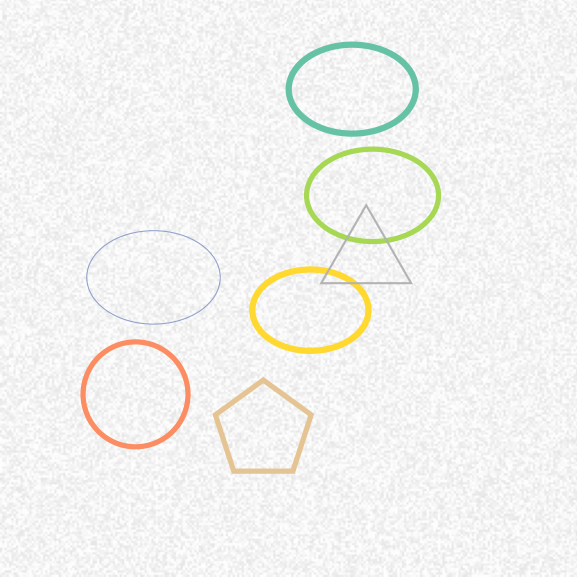[{"shape": "oval", "thickness": 3, "radius": 0.55, "center": [0.61, 0.845]}, {"shape": "circle", "thickness": 2.5, "radius": 0.45, "center": [0.235, 0.316]}, {"shape": "oval", "thickness": 0.5, "radius": 0.58, "center": [0.266, 0.519]}, {"shape": "oval", "thickness": 2.5, "radius": 0.57, "center": [0.645, 0.661]}, {"shape": "oval", "thickness": 3, "radius": 0.5, "center": [0.538, 0.462]}, {"shape": "pentagon", "thickness": 2.5, "radius": 0.44, "center": [0.456, 0.254]}, {"shape": "triangle", "thickness": 1, "radius": 0.45, "center": [0.634, 0.554]}]